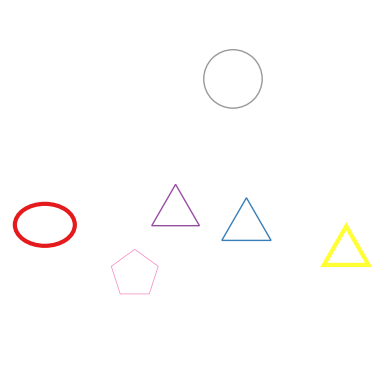[{"shape": "oval", "thickness": 3, "radius": 0.39, "center": [0.116, 0.416]}, {"shape": "triangle", "thickness": 1, "radius": 0.37, "center": [0.64, 0.412]}, {"shape": "triangle", "thickness": 1, "radius": 0.36, "center": [0.456, 0.45]}, {"shape": "triangle", "thickness": 3, "radius": 0.33, "center": [0.899, 0.345]}, {"shape": "pentagon", "thickness": 0.5, "radius": 0.32, "center": [0.35, 0.288]}, {"shape": "circle", "thickness": 1, "radius": 0.38, "center": [0.605, 0.795]}]